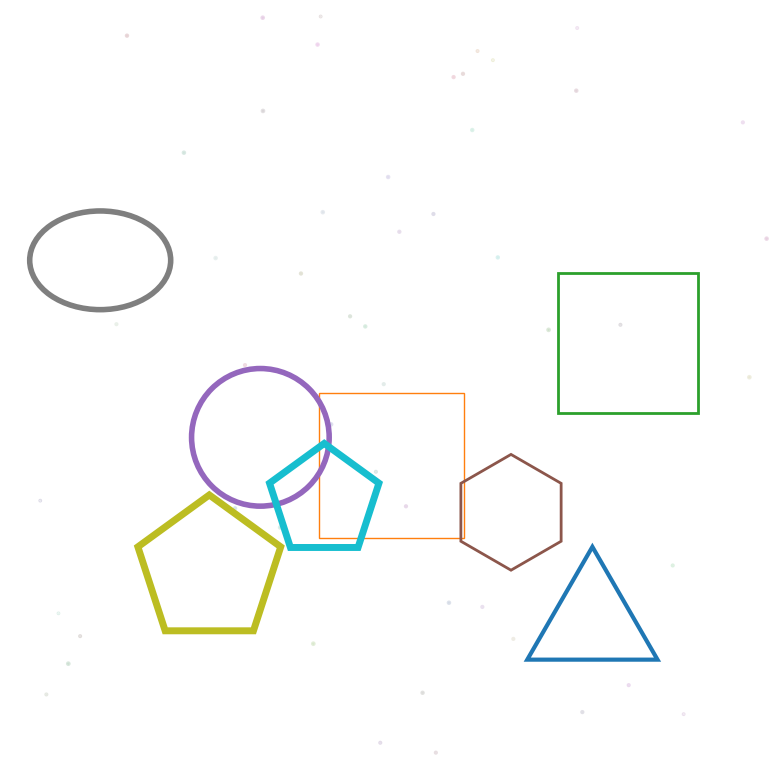[{"shape": "triangle", "thickness": 1.5, "radius": 0.49, "center": [0.769, 0.192]}, {"shape": "square", "thickness": 0.5, "radius": 0.47, "center": [0.508, 0.395]}, {"shape": "square", "thickness": 1, "radius": 0.46, "center": [0.815, 0.554]}, {"shape": "circle", "thickness": 2, "radius": 0.45, "center": [0.338, 0.432]}, {"shape": "hexagon", "thickness": 1, "radius": 0.38, "center": [0.664, 0.335]}, {"shape": "oval", "thickness": 2, "radius": 0.46, "center": [0.13, 0.662]}, {"shape": "pentagon", "thickness": 2.5, "radius": 0.49, "center": [0.272, 0.26]}, {"shape": "pentagon", "thickness": 2.5, "radius": 0.37, "center": [0.421, 0.349]}]